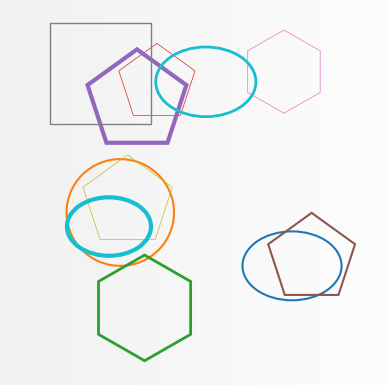[{"shape": "oval", "thickness": 1.5, "radius": 0.64, "center": [0.754, 0.31]}, {"shape": "circle", "thickness": 1.5, "radius": 0.69, "center": [0.31, 0.448]}, {"shape": "hexagon", "thickness": 2, "radius": 0.69, "center": [0.373, 0.2]}, {"shape": "pentagon", "thickness": 0.5, "radius": 0.52, "center": [0.405, 0.784]}, {"shape": "pentagon", "thickness": 3, "radius": 0.67, "center": [0.353, 0.738]}, {"shape": "pentagon", "thickness": 1.5, "radius": 0.59, "center": [0.804, 0.329]}, {"shape": "hexagon", "thickness": 0.5, "radius": 0.54, "center": [0.733, 0.814]}, {"shape": "square", "thickness": 1, "radius": 0.66, "center": [0.259, 0.809]}, {"shape": "pentagon", "thickness": 0.5, "radius": 0.61, "center": [0.329, 0.476]}, {"shape": "oval", "thickness": 2, "radius": 0.65, "center": [0.531, 0.787]}, {"shape": "oval", "thickness": 3, "radius": 0.54, "center": [0.281, 0.412]}]